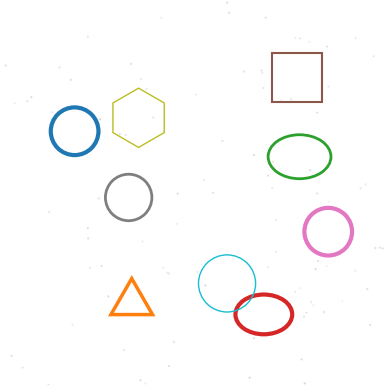[{"shape": "circle", "thickness": 3, "radius": 0.31, "center": [0.194, 0.659]}, {"shape": "triangle", "thickness": 2.5, "radius": 0.31, "center": [0.342, 0.214]}, {"shape": "oval", "thickness": 2, "radius": 0.41, "center": [0.778, 0.593]}, {"shape": "oval", "thickness": 3, "radius": 0.37, "center": [0.685, 0.183]}, {"shape": "square", "thickness": 1.5, "radius": 0.32, "center": [0.771, 0.799]}, {"shape": "circle", "thickness": 3, "radius": 0.31, "center": [0.853, 0.398]}, {"shape": "circle", "thickness": 2, "radius": 0.3, "center": [0.334, 0.487]}, {"shape": "hexagon", "thickness": 1, "radius": 0.38, "center": [0.36, 0.694]}, {"shape": "circle", "thickness": 1, "radius": 0.37, "center": [0.59, 0.264]}]